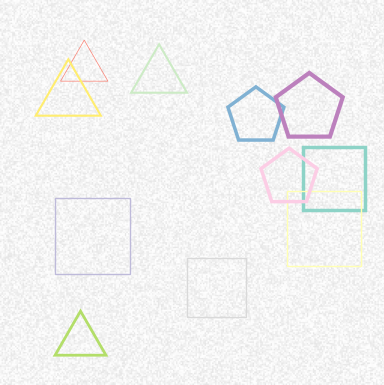[{"shape": "square", "thickness": 2.5, "radius": 0.4, "center": [0.868, 0.536]}, {"shape": "square", "thickness": 1, "radius": 0.48, "center": [0.842, 0.407]}, {"shape": "square", "thickness": 1, "radius": 0.49, "center": [0.24, 0.386]}, {"shape": "triangle", "thickness": 0.5, "radius": 0.36, "center": [0.219, 0.825]}, {"shape": "pentagon", "thickness": 2.5, "radius": 0.38, "center": [0.665, 0.698]}, {"shape": "triangle", "thickness": 2, "radius": 0.38, "center": [0.209, 0.116]}, {"shape": "pentagon", "thickness": 2.5, "radius": 0.38, "center": [0.751, 0.538]}, {"shape": "square", "thickness": 1, "radius": 0.38, "center": [0.563, 0.252]}, {"shape": "pentagon", "thickness": 3, "radius": 0.46, "center": [0.803, 0.719]}, {"shape": "triangle", "thickness": 1.5, "radius": 0.42, "center": [0.413, 0.801]}, {"shape": "triangle", "thickness": 1.5, "radius": 0.49, "center": [0.177, 0.748]}]